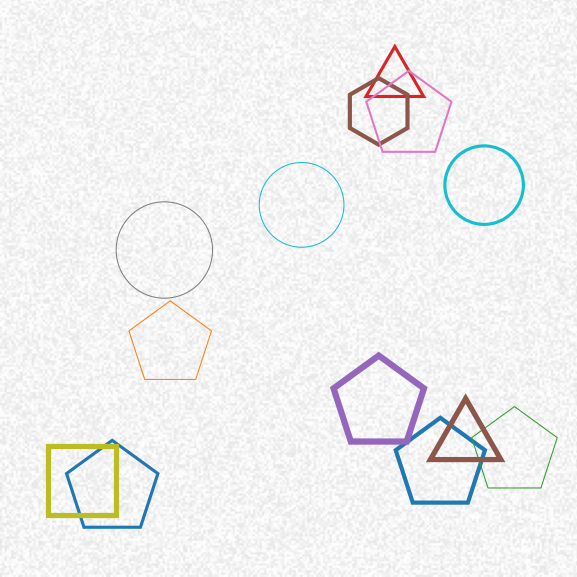[{"shape": "pentagon", "thickness": 1.5, "radius": 0.42, "center": [0.194, 0.153]}, {"shape": "pentagon", "thickness": 2, "radius": 0.41, "center": [0.762, 0.194]}, {"shape": "pentagon", "thickness": 0.5, "radius": 0.38, "center": [0.295, 0.403]}, {"shape": "pentagon", "thickness": 0.5, "radius": 0.39, "center": [0.891, 0.217]}, {"shape": "triangle", "thickness": 1.5, "radius": 0.29, "center": [0.684, 0.861]}, {"shape": "pentagon", "thickness": 3, "radius": 0.41, "center": [0.656, 0.301]}, {"shape": "hexagon", "thickness": 2, "radius": 0.29, "center": [0.656, 0.806]}, {"shape": "triangle", "thickness": 2.5, "radius": 0.35, "center": [0.806, 0.239]}, {"shape": "pentagon", "thickness": 1, "radius": 0.39, "center": [0.708, 0.799]}, {"shape": "circle", "thickness": 0.5, "radius": 0.42, "center": [0.285, 0.566]}, {"shape": "square", "thickness": 2.5, "radius": 0.3, "center": [0.142, 0.167]}, {"shape": "circle", "thickness": 0.5, "radius": 0.37, "center": [0.522, 0.644]}, {"shape": "circle", "thickness": 1.5, "radius": 0.34, "center": [0.838, 0.679]}]